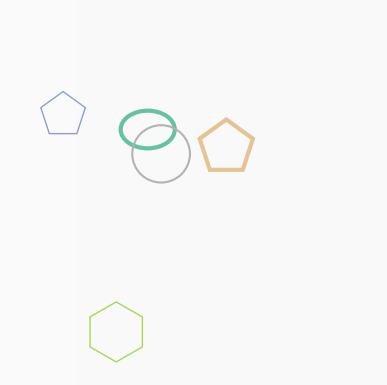[{"shape": "oval", "thickness": 3, "radius": 0.35, "center": [0.381, 0.664]}, {"shape": "pentagon", "thickness": 1, "radius": 0.3, "center": [0.163, 0.702]}, {"shape": "hexagon", "thickness": 1, "radius": 0.39, "center": [0.3, 0.138]}, {"shape": "pentagon", "thickness": 3, "radius": 0.36, "center": [0.584, 0.617]}, {"shape": "circle", "thickness": 1.5, "radius": 0.37, "center": [0.416, 0.6]}]